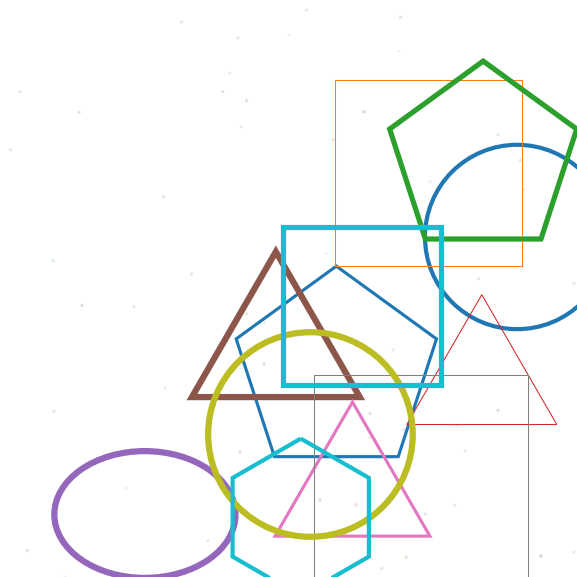[{"shape": "circle", "thickness": 2, "radius": 0.8, "center": [0.896, 0.589]}, {"shape": "pentagon", "thickness": 1.5, "radius": 0.91, "center": [0.582, 0.356]}, {"shape": "square", "thickness": 0.5, "radius": 0.81, "center": [0.742, 0.7]}, {"shape": "pentagon", "thickness": 2.5, "radius": 0.85, "center": [0.837, 0.723]}, {"shape": "triangle", "thickness": 0.5, "radius": 0.75, "center": [0.834, 0.339]}, {"shape": "oval", "thickness": 3, "radius": 0.78, "center": [0.251, 0.108]}, {"shape": "triangle", "thickness": 3, "radius": 0.84, "center": [0.478, 0.395]}, {"shape": "triangle", "thickness": 1.5, "radius": 0.77, "center": [0.61, 0.148]}, {"shape": "square", "thickness": 0.5, "radius": 0.93, "center": [0.729, 0.165]}, {"shape": "circle", "thickness": 3, "radius": 0.89, "center": [0.538, 0.247]}, {"shape": "square", "thickness": 2.5, "radius": 0.68, "center": [0.626, 0.47]}, {"shape": "hexagon", "thickness": 2, "radius": 0.68, "center": [0.521, 0.103]}]